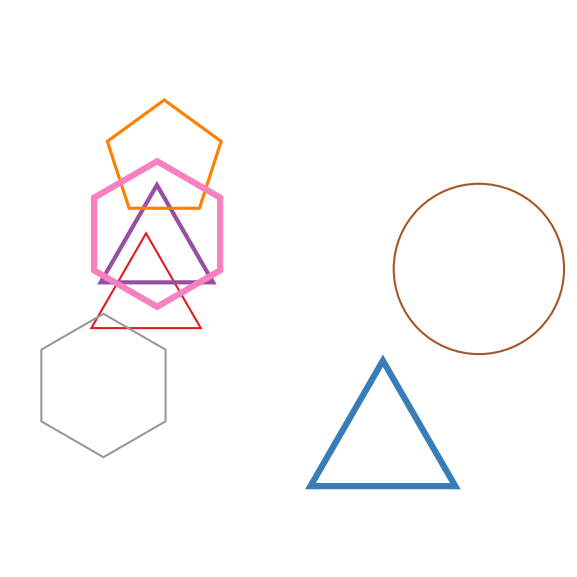[{"shape": "triangle", "thickness": 1, "radius": 0.55, "center": [0.253, 0.486]}, {"shape": "triangle", "thickness": 3, "radius": 0.72, "center": [0.663, 0.23]}, {"shape": "triangle", "thickness": 2, "radius": 0.56, "center": [0.272, 0.566]}, {"shape": "pentagon", "thickness": 1.5, "radius": 0.52, "center": [0.284, 0.722]}, {"shape": "circle", "thickness": 1, "radius": 0.74, "center": [0.829, 0.533]}, {"shape": "hexagon", "thickness": 3, "radius": 0.63, "center": [0.272, 0.594]}, {"shape": "hexagon", "thickness": 1, "radius": 0.62, "center": [0.179, 0.332]}]